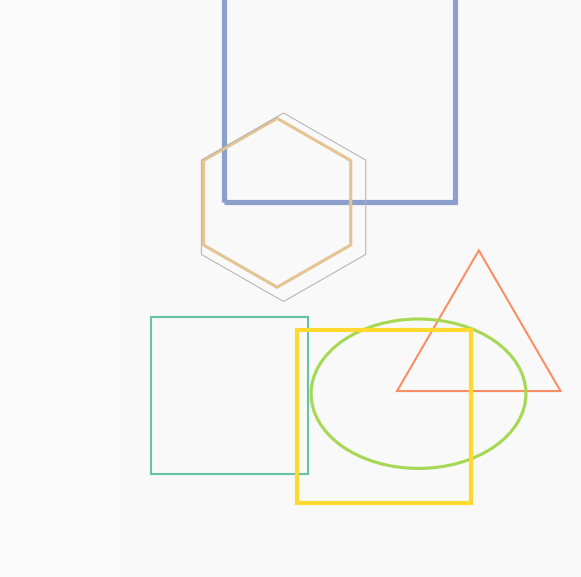[{"shape": "square", "thickness": 1, "radius": 0.68, "center": [0.395, 0.314]}, {"shape": "triangle", "thickness": 1, "radius": 0.81, "center": [0.824, 0.403]}, {"shape": "square", "thickness": 2.5, "radius": 0.99, "center": [0.584, 0.848]}, {"shape": "oval", "thickness": 1.5, "radius": 0.92, "center": [0.72, 0.317]}, {"shape": "square", "thickness": 2, "radius": 0.75, "center": [0.661, 0.278]}, {"shape": "hexagon", "thickness": 1.5, "radius": 0.73, "center": [0.477, 0.648]}, {"shape": "hexagon", "thickness": 0.5, "radius": 0.82, "center": [0.488, 0.64]}]